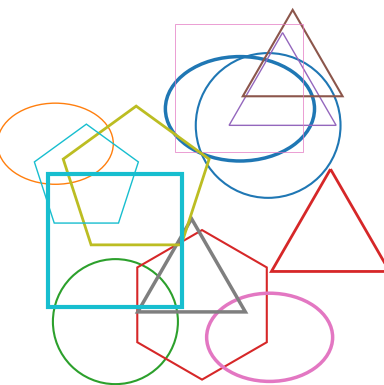[{"shape": "circle", "thickness": 1.5, "radius": 0.94, "center": [0.696, 0.674]}, {"shape": "oval", "thickness": 2.5, "radius": 0.97, "center": [0.623, 0.717]}, {"shape": "oval", "thickness": 1, "radius": 0.75, "center": [0.144, 0.627]}, {"shape": "circle", "thickness": 1.5, "radius": 0.81, "center": [0.3, 0.165]}, {"shape": "hexagon", "thickness": 1.5, "radius": 0.97, "center": [0.525, 0.208]}, {"shape": "triangle", "thickness": 2, "radius": 0.89, "center": [0.858, 0.384]}, {"shape": "triangle", "thickness": 1, "radius": 0.8, "center": [0.734, 0.755]}, {"shape": "triangle", "thickness": 1.5, "radius": 0.75, "center": [0.76, 0.825]}, {"shape": "square", "thickness": 0.5, "radius": 0.83, "center": [0.621, 0.772]}, {"shape": "oval", "thickness": 2.5, "radius": 0.82, "center": [0.7, 0.124]}, {"shape": "triangle", "thickness": 2.5, "radius": 0.81, "center": [0.498, 0.271]}, {"shape": "pentagon", "thickness": 2, "radius": 1.0, "center": [0.354, 0.525]}, {"shape": "square", "thickness": 3, "radius": 0.86, "center": [0.299, 0.375]}, {"shape": "pentagon", "thickness": 1, "radius": 0.71, "center": [0.224, 0.536]}]